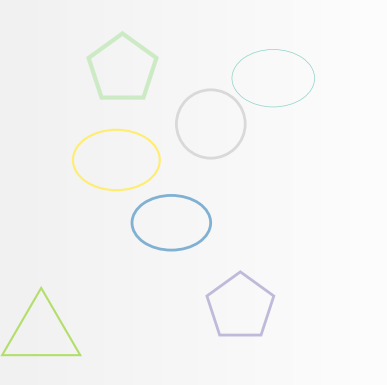[{"shape": "oval", "thickness": 0.5, "radius": 0.53, "center": [0.705, 0.797]}, {"shape": "pentagon", "thickness": 2, "radius": 0.45, "center": [0.62, 0.203]}, {"shape": "oval", "thickness": 2, "radius": 0.51, "center": [0.442, 0.421]}, {"shape": "triangle", "thickness": 1.5, "radius": 0.58, "center": [0.106, 0.136]}, {"shape": "circle", "thickness": 2, "radius": 0.44, "center": [0.544, 0.678]}, {"shape": "pentagon", "thickness": 3, "radius": 0.46, "center": [0.316, 0.821]}, {"shape": "oval", "thickness": 1.5, "radius": 0.56, "center": [0.3, 0.584]}]